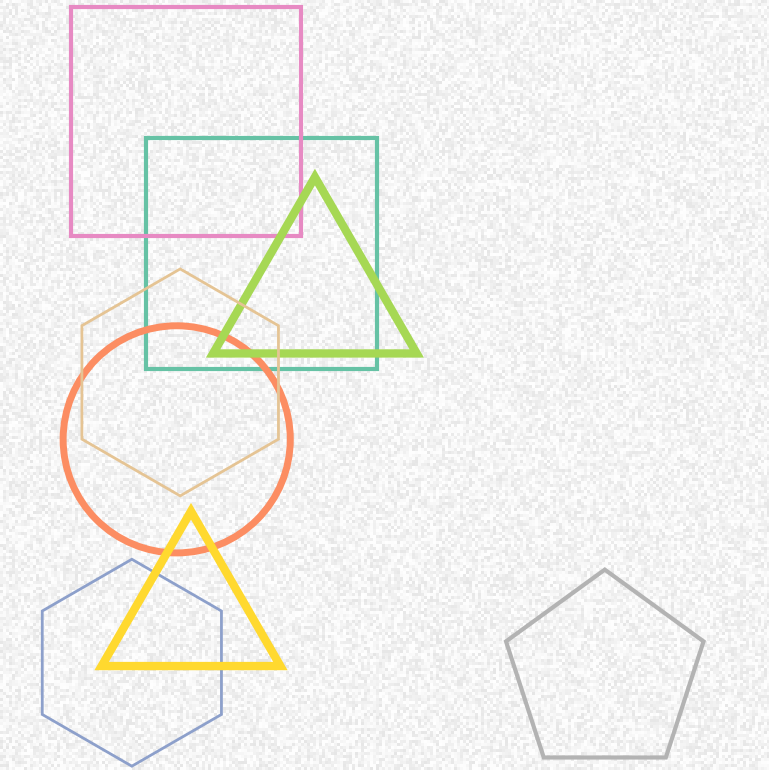[{"shape": "square", "thickness": 1.5, "radius": 0.75, "center": [0.34, 0.671]}, {"shape": "circle", "thickness": 2.5, "radius": 0.74, "center": [0.229, 0.429]}, {"shape": "hexagon", "thickness": 1, "radius": 0.67, "center": [0.171, 0.139]}, {"shape": "square", "thickness": 1.5, "radius": 0.74, "center": [0.241, 0.842]}, {"shape": "triangle", "thickness": 3, "radius": 0.76, "center": [0.409, 0.617]}, {"shape": "triangle", "thickness": 3, "radius": 0.67, "center": [0.248, 0.202]}, {"shape": "hexagon", "thickness": 1, "radius": 0.74, "center": [0.234, 0.503]}, {"shape": "pentagon", "thickness": 1.5, "radius": 0.67, "center": [0.785, 0.125]}]